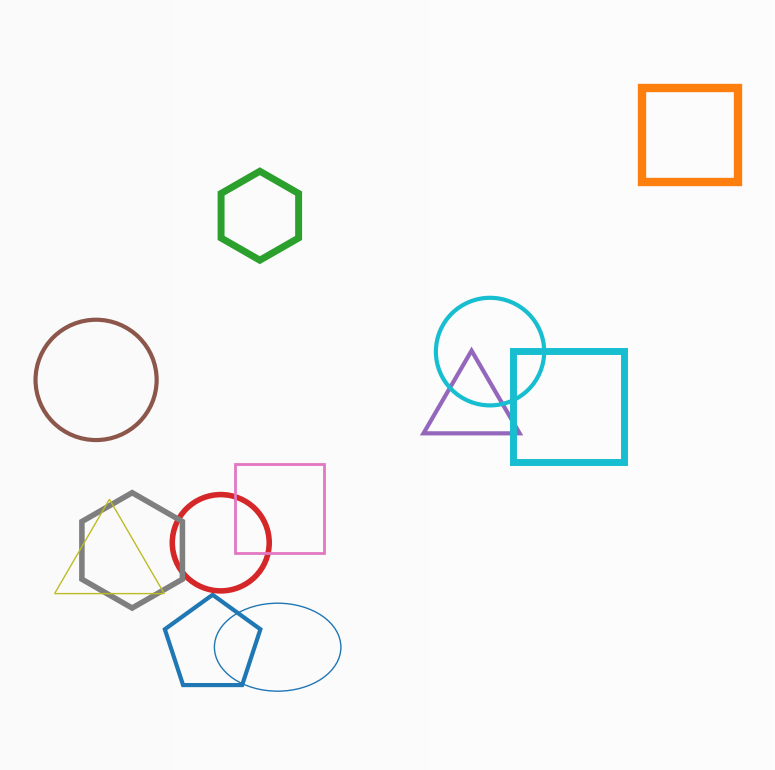[{"shape": "oval", "thickness": 0.5, "radius": 0.41, "center": [0.358, 0.16]}, {"shape": "pentagon", "thickness": 1.5, "radius": 0.32, "center": [0.274, 0.163]}, {"shape": "square", "thickness": 3, "radius": 0.31, "center": [0.89, 0.825]}, {"shape": "hexagon", "thickness": 2.5, "radius": 0.29, "center": [0.335, 0.72]}, {"shape": "circle", "thickness": 2, "radius": 0.31, "center": [0.285, 0.295]}, {"shape": "triangle", "thickness": 1.5, "radius": 0.36, "center": [0.608, 0.473]}, {"shape": "circle", "thickness": 1.5, "radius": 0.39, "center": [0.124, 0.507]}, {"shape": "square", "thickness": 1, "radius": 0.29, "center": [0.361, 0.34]}, {"shape": "hexagon", "thickness": 2, "radius": 0.37, "center": [0.171, 0.285]}, {"shape": "triangle", "thickness": 0.5, "radius": 0.41, "center": [0.141, 0.27]}, {"shape": "circle", "thickness": 1.5, "radius": 0.35, "center": [0.632, 0.543]}, {"shape": "square", "thickness": 2.5, "radius": 0.36, "center": [0.733, 0.472]}]